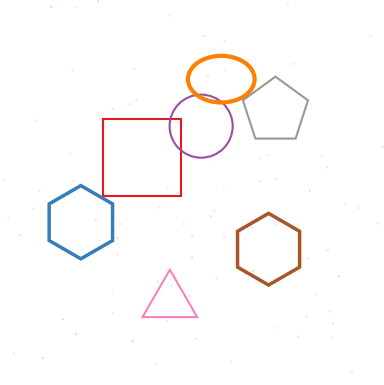[{"shape": "square", "thickness": 1.5, "radius": 0.5, "center": [0.369, 0.591]}, {"shape": "hexagon", "thickness": 2.5, "radius": 0.48, "center": [0.21, 0.423]}, {"shape": "circle", "thickness": 1.5, "radius": 0.41, "center": [0.522, 0.672]}, {"shape": "oval", "thickness": 3, "radius": 0.43, "center": [0.575, 0.794]}, {"shape": "hexagon", "thickness": 2.5, "radius": 0.47, "center": [0.698, 0.353]}, {"shape": "triangle", "thickness": 1.5, "radius": 0.41, "center": [0.441, 0.217]}, {"shape": "pentagon", "thickness": 1.5, "radius": 0.44, "center": [0.715, 0.712]}]